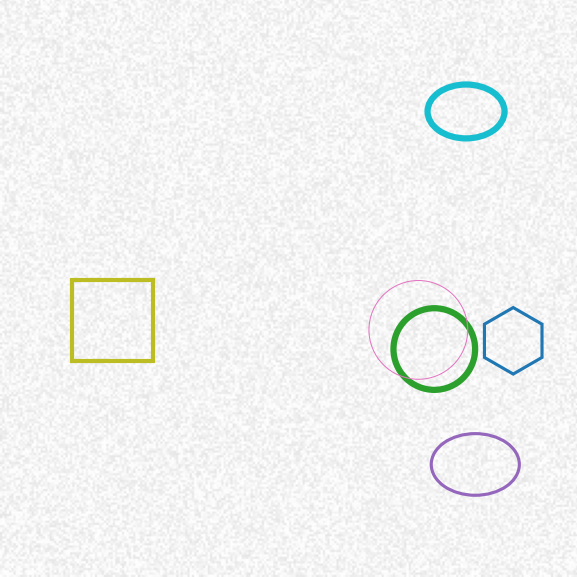[{"shape": "hexagon", "thickness": 1.5, "radius": 0.29, "center": [0.889, 0.409]}, {"shape": "circle", "thickness": 3, "radius": 0.35, "center": [0.752, 0.395]}, {"shape": "oval", "thickness": 1.5, "radius": 0.38, "center": [0.823, 0.195]}, {"shape": "circle", "thickness": 0.5, "radius": 0.43, "center": [0.724, 0.428]}, {"shape": "square", "thickness": 2, "radius": 0.35, "center": [0.194, 0.444]}, {"shape": "oval", "thickness": 3, "radius": 0.33, "center": [0.807, 0.806]}]